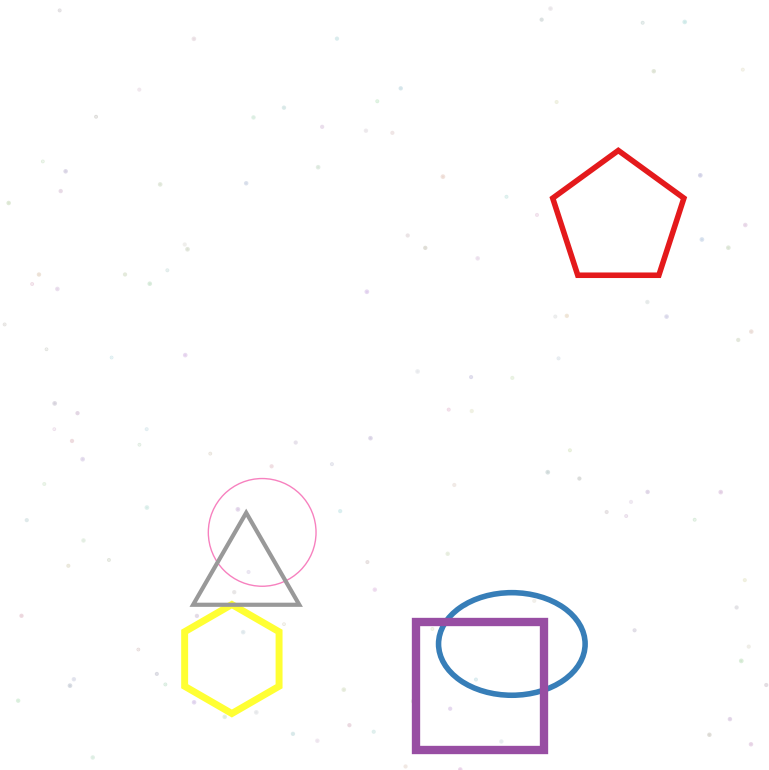[{"shape": "pentagon", "thickness": 2, "radius": 0.45, "center": [0.803, 0.715]}, {"shape": "oval", "thickness": 2, "radius": 0.48, "center": [0.665, 0.164]}, {"shape": "square", "thickness": 3, "radius": 0.42, "center": [0.624, 0.109]}, {"shape": "hexagon", "thickness": 2.5, "radius": 0.35, "center": [0.301, 0.144]}, {"shape": "circle", "thickness": 0.5, "radius": 0.35, "center": [0.34, 0.309]}, {"shape": "triangle", "thickness": 1.5, "radius": 0.4, "center": [0.32, 0.254]}]